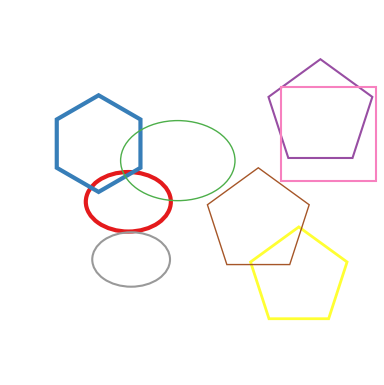[{"shape": "oval", "thickness": 3, "radius": 0.55, "center": [0.333, 0.476]}, {"shape": "hexagon", "thickness": 3, "radius": 0.63, "center": [0.256, 0.627]}, {"shape": "oval", "thickness": 1, "radius": 0.74, "center": [0.462, 0.583]}, {"shape": "pentagon", "thickness": 1.5, "radius": 0.71, "center": [0.832, 0.704]}, {"shape": "pentagon", "thickness": 2, "radius": 0.66, "center": [0.776, 0.279]}, {"shape": "pentagon", "thickness": 1, "radius": 0.69, "center": [0.671, 0.425]}, {"shape": "square", "thickness": 1.5, "radius": 0.61, "center": [0.853, 0.652]}, {"shape": "oval", "thickness": 1.5, "radius": 0.5, "center": [0.341, 0.326]}]